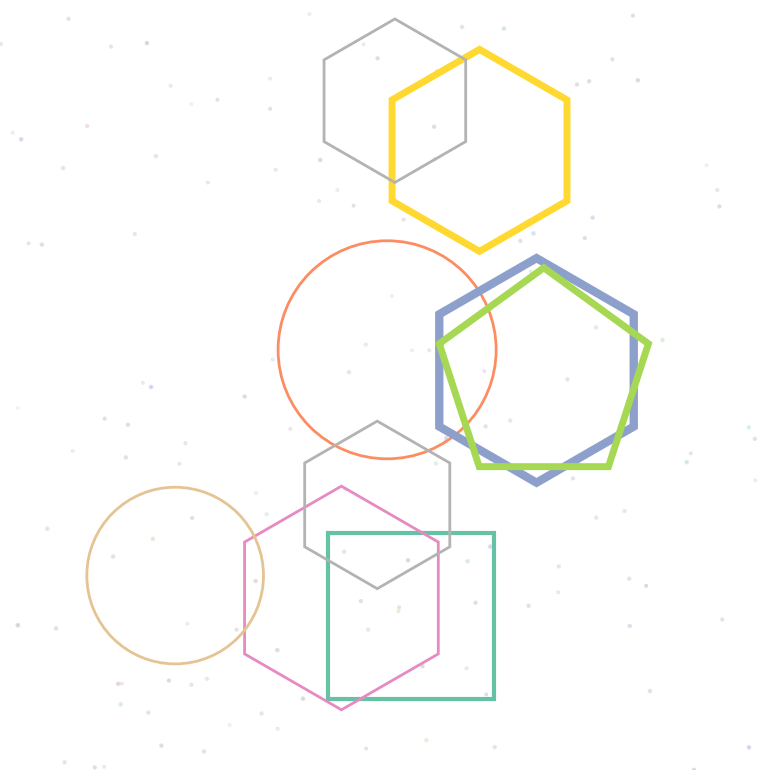[{"shape": "square", "thickness": 1.5, "radius": 0.54, "center": [0.534, 0.2]}, {"shape": "circle", "thickness": 1, "radius": 0.71, "center": [0.503, 0.546]}, {"shape": "hexagon", "thickness": 3, "radius": 0.73, "center": [0.697, 0.519]}, {"shape": "hexagon", "thickness": 1, "radius": 0.73, "center": [0.443, 0.223]}, {"shape": "pentagon", "thickness": 2.5, "radius": 0.71, "center": [0.706, 0.509]}, {"shape": "hexagon", "thickness": 2.5, "radius": 0.66, "center": [0.623, 0.805]}, {"shape": "circle", "thickness": 1, "radius": 0.57, "center": [0.227, 0.253]}, {"shape": "hexagon", "thickness": 1, "radius": 0.54, "center": [0.49, 0.344]}, {"shape": "hexagon", "thickness": 1, "radius": 0.53, "center": [0.513, 0.869]}]